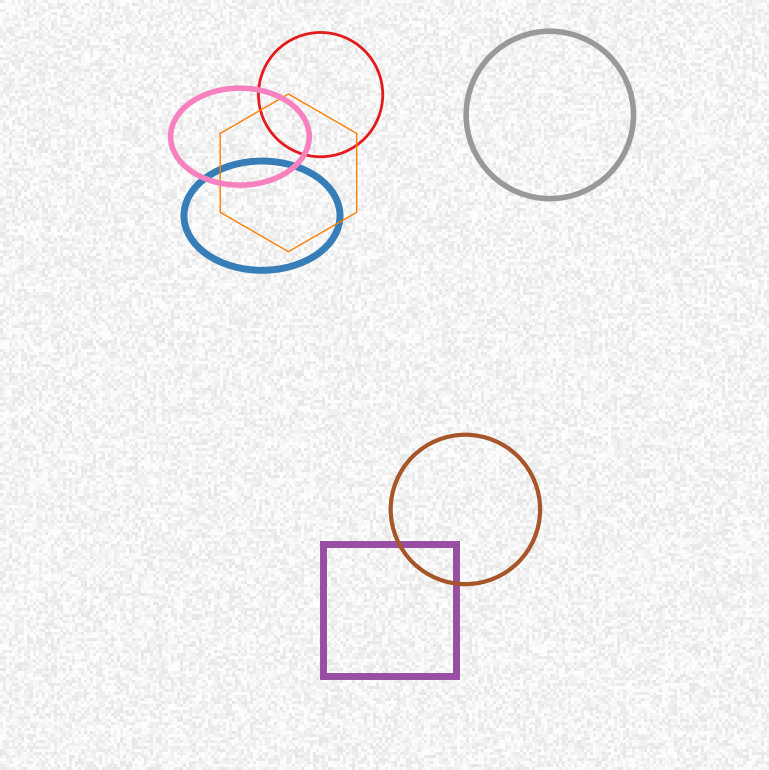[{"shape": "circle", "thickness": 1, "radius": 0.4, "center": [0.416, 0.877]}, {"shape": "oval", "thickness": 2.5, "radius": 0.51, "center": [0.34, 0.72]}, {"shape": "square", "thickness": 2.5, "radius": 0.43, "center": [0.506, 0.208]}, {"shape": "hexagon", "thickness": 0.5, "radius": 0.51, "center": [0.375, 0.776]}, {"shape": "circle", "thickness": 1.5, "radius": 0.49, "center": [0.604, 0.338]}, {"shape": "oval", "thickness": 2, "radius": 0.45, "center": [0.312, 0.823]}, {"shape": "circle", "thickness": 2, "radius": 0.54, "center": [0.714, 0.851]}]